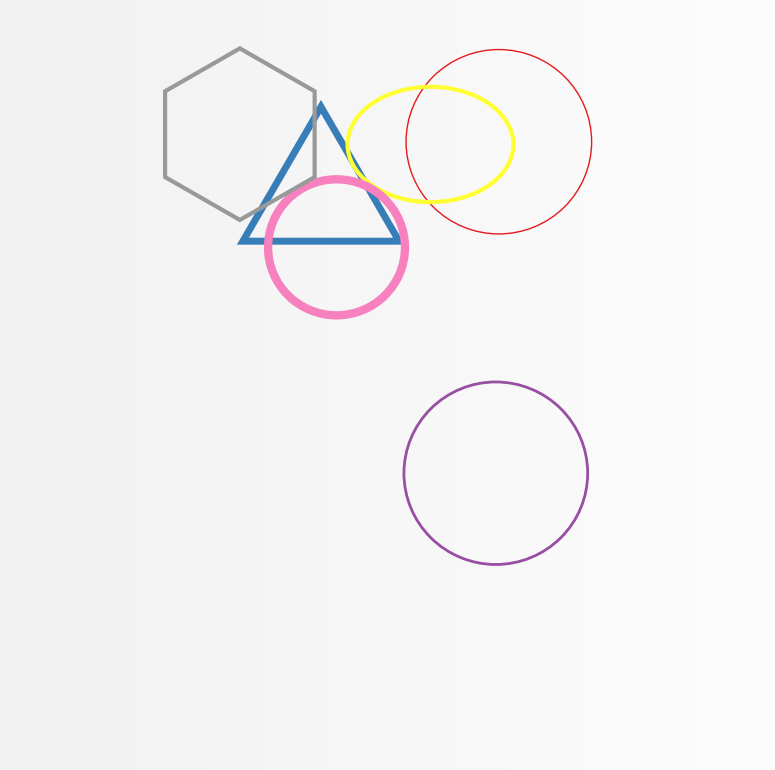[{"shape": "circle", "thickness": 0.5, "radius": 0.6, "center": [0.644, 0.816]}, {"shape": "triangle", "thickness": 2.5, "radius": 0.58, "center": [0.414, 0.745]}, {"shape": "circle", "thickness": 1, "radius": 0.59, "center": [0.64, 0.385]}, {"shape": "oval", "thickness": 1.5, "radius": 0.53, "center": [0.555, 0.812]}, {"shape": "circle", "thickness": 3, "radius": 0.44, "center": [0.434, 0.679]}, {"shape": "hexagon", "thickness": 1.5, "radius": 0.56, "center": [0.31, 0.826]}]